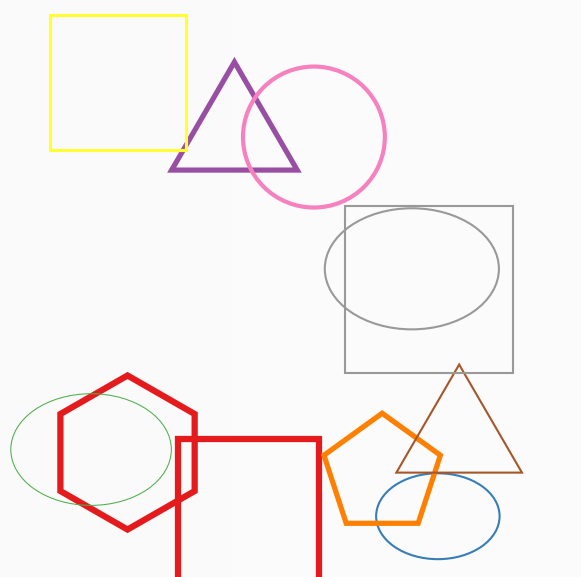[{"shape": "square", "thickness": 3, "radius": 0.61, "center": [0.428, 0.117]}, {"shape": "hexagon", "thickness": 3, "radius": 0.67, "center": [0.219, 0.216]}, {"shape": "oval", "thickness": 1, "radius": 0.53, "center": [0.753, 0.105]}, {"shape": "oval", "thickness": 0.5, "radius": 0.69, "center": [0.157, 0.221]}, {"shape": "triangle", "thickness": 2.5, "radius": 0.62, "center": [0.403, 0.767]}, {"shape": "pentagon", "thickness": 2.5, "radius": 0.53, "center": [0.658, 0.178]}, {"shape": "square", "thickness": 1.5, "radius": 0.59, "center": [0.204, 0.857]}, {"shape": "triangle", "thickness": 1, "radius": 0.62, "center": [0.79, 0.243]}, {"shape": "circle", "thickness": 2, "radius": 0.61, "center": [0.54, 0.762]}, {"shape": "square", "thickness": 1, "radius": 0.72, "center": [0.738, 0.498]}, {"shape": "oval", "thickness": 1, "radius": 0.75, "center": [0.709, 0.534]}]